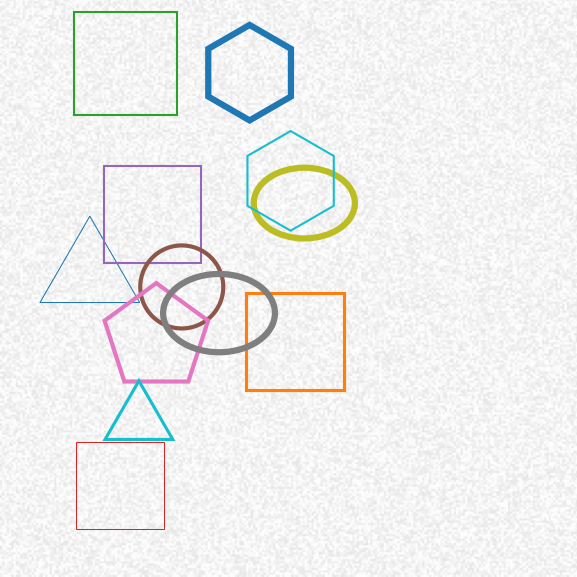[{"shape": "triangle", "thickness": 0.5, "radius": 0.5, "center": [0.156, 0.525]}, {"shape": "hexagon", "thickness": 3, "radius": 0.41, "center": [0.432, 0.873]}, {"shape": "square", "thickness": 1.5, "radius": 0.42, "center": [0.511, 0.408]}, {"shape": "square", "thickness": 1, "radius": 0.45, "center": [0.218, 0.889]}, {"shape": "square", "thickness": 0.5, "radius": 0.38, "center": [0.207, 0.159]}, {"shape": "square", "thickness": 1, "radius": 0.42, "center": [0.264, 0.628]}, {"shape": "circle", "thickness": 2, "radius": 0.36, "center": [0.315, 0.502]}, {"shape": "pentagon", "thickness": 2, "radius": 0.47, "center": [0.271, 0.415]}, {"shape": "oval", "thickness": 3, "radius": 0.48, "center": [0.379, 0.457]}, {"shape": "oval", "thickness": 3, "radius": 0.44, "center": [0.527, 0.647]}, {"shape": "hexagon", "thickness": 1, "radius": 0.43, "center": [0.503, 0.686]}, {"shape": "triangle", "thickness": 1.5, "radius": 0.34, "center": [0.241, 0.272]}]